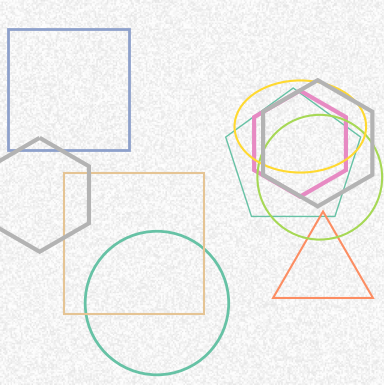[{"shape": "circle", "thickness": 2, "radius": 0.93, "center": [0.408, 0.213]}, {"shape": "pentagon", "thickness": 1, "radius": 0.92, "center": [0.762, 0.587]}, {"shape": "triangle", "thickness": 1.5, "radius": 0.75, "center": [0.839, 0.301]}, {"shape": "square", "thickness": 2, "radius": 0.78, "center": [0.177, 0.767]}, {"shape": "hexagon", "thickness": 3, "radius": 0.69, "center": [0.779, 0.627]}, {"shape": "circle", "thickness": 1.5, "radius": 0.81, "center": [0.831, 0.54]}, {"shape": "oval", "thickness": 1.5, "radius": 0.85, "center": [0.78, 0.671]}, {"shape": "square", "thickness": 1.5, "radius": 0.91, "center": [0.348, 0.368]}, {"shape": "hexagon", "thickness": 3, "radius": 0.82, "center": [0.825, 0.628]}, {"shape": "hexagon", "thickness": 3, "radius": 0.74, "center": [0.103, 0.494]}]